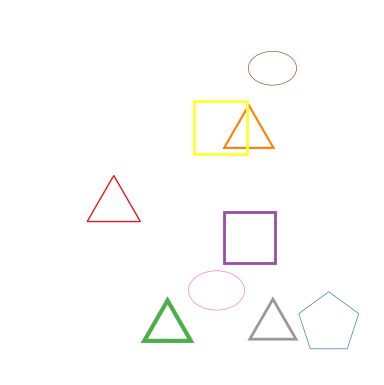[{"shape": "triangle", "thickness": 1, "radius": 0.4, "center": [0.296, 0.464]}, {"shape": "pentagon", "thickness": 0.5, "radius": 0.41, "center": [0.854, 0.16]}, {"shape": "triangle", "thickness": 3, "radius": 0.35, "center": [0.435, 0.15]}, {"shape": "square", "thickness": 2, "radius": 0.33, "center": [0.647, 0.383]}, {"shape": "triangle", "thickness": 1.5, "radius": 0.37, "center": [0.646, 0.653]}, {"shape": "square", "thickness": 2, "radius": 0.34, "center": [0.572, 0.669]}, {"shape": "oval", "thickness": 0.5, "radius": 0.31, "center": [0.708, 0.823]}, {"shape": "oval", "thickness": 0.5, "radius": 0.36, "center": [0.562, 0.246]}, {"shape": "triangle", "thickness": 2, "radius": 0.35, "center": [0.709, 0.154]}]